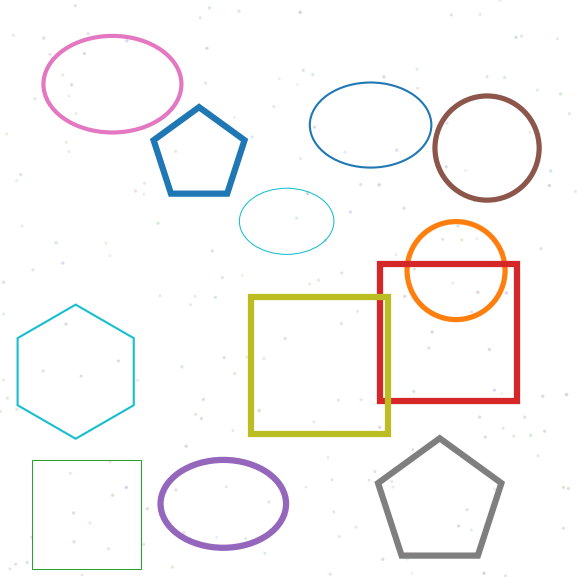[{"shape": "pentagon", "thickness": 3, "radius": 0.41, "center": [0.345, 0.731]}, {"shape": "oval", "thickness": 1, "radius": 0.53, "center": [0.642, 0.783]}, {"shape": "circle", "thickness": 2.5, "radius": 0.42, "center": [0.79, 0.531]}, {"shape": "square", "thickness": 0.5, "radius": 0.47, "center": [0.15, 0.108]}, {"shape": "square", "thickness": 3, "radius": 0.59, "center": [0.777, 0.424]}, {"shape": "oval", "thickness": 3, "radius": 0.54, "center": [0.387, 0.127]}, {"shape": "circle", "thickness": 2.5, "radius": 0.45, "center": [0.843, 0.743]}, {"shape": "oval", "thickness": 2, "radius": 0.6, "center": [0.195, 0.853]}, {"shape": "pentagon", "thickness": 3, "radius": 0.56, "center": [0.761, 0.128]}, {"shape": "square", "thickness": 3, "radius": 0.59, "center": [0.553, 0.366]}, {"shape": "hexagon", "thickness": 1, "radius": 0.58, "center": [0.131, 0.356]}, {"shape": "oval", "thickness": 0.5, "radius": 0.41, "center": [0.496, 0.616]}]